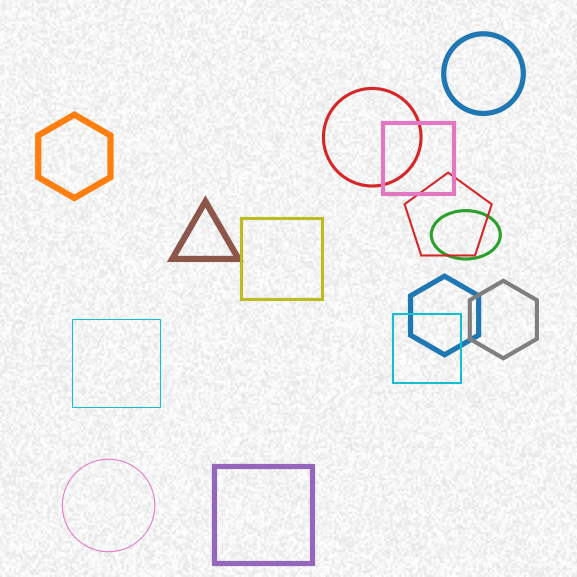[{"shape": "hexagon", "thickness": 2.5, "radius": 0.34, "center": [0.77, 0.453]}, {"shape": "circle", "thickness": 2.5, "radius": 0.34, "center": [0.837, 0.872]}, {"shape": "hexagon", "thickness": 3, "radius": 0.36, "center": [0.129, 0.728]}, {"shape": "oval", "thickness": 1.5, "radius": 0.3, "center": [0.807, 0.593]}, {"shape": "pentagon", "thickness": 1, "radius": 0.4, "center": [0.776, 0.621]}, {"shape": "circle", "thickness": 1.5, "radius": 0.42, "center": [0.645, 0.762]}, {"shape": "square", "thickness": 2.5, "radius": 0.42, "center": [0.455, 0.108]}, {"shape": "triangle", "thickness": 3, "radius": 0.33, "center": [0.356, 0.584]}, {"shape": "circle", "thickness": 0.5, "radius": 0.4, "center": [0.188, 0.124]}, {"shape": "square", "thickness": 2, "radius": 0.31, "center": [0.725, 0.725]}, {"shape": "hexagon", "thickness": 2, "radius": 0.34, "center": [0.872, 0.446]}, {"shape": "square", "thickness": 1.5, "radius": 0.35, "center": [0.487, 0.551]}, {"shape": "square", "thickness": 1, "radius": 0.3, "center": [0.739, 0.395]}, {"shape": "square", "thickness": 0.5, "radius": 0.38, "center": [0.201, 0.37]}]